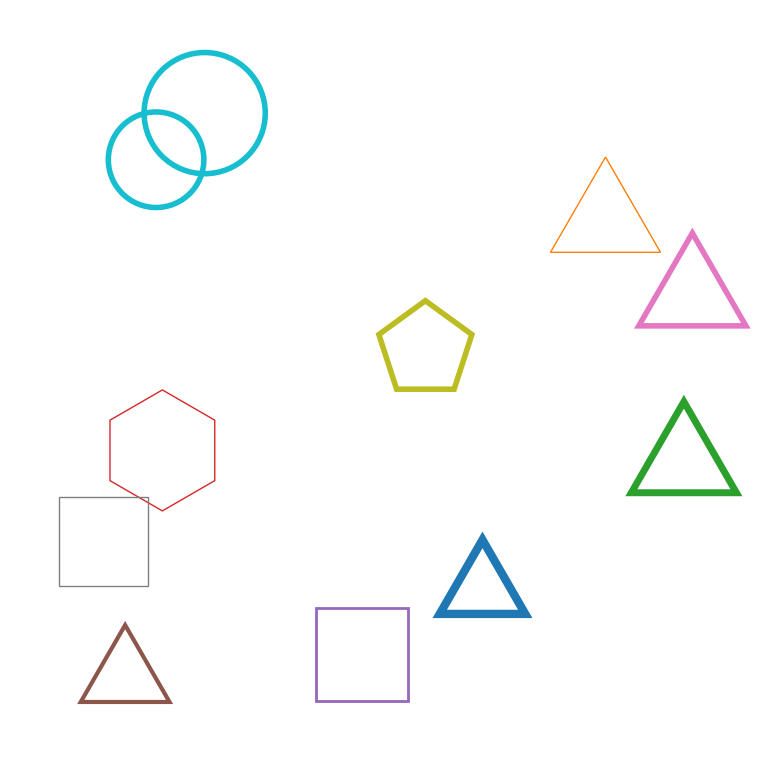[{"shape": "triangle", "thickness": 3, "radius": 0.32, "center": [0.627, 0.235]}, {"shape": "triangle", "thickness": 0.5, "radius": 0.41, "center": [0.786, 0.714]}, {"shape": "triangle", "thickness": 2.5, "radius": 0.39, "center": [0.888, 0.399]}, {"shape": "hexagon", "thickness": 0.5, "radius": 0.39, "center": [0.211, 0.415]}, {"shape": "square", "thickness": 1, "radius": 0.3, "center": [0.47, 0.15]}, {"shape": "triangle", "thickness": 1.5, "radius": 0.33, "center": [0.163, 0.122]}, {"shape": "triangle", "thickness": 2, "radius": 0.4, "center": [0.899, 0.617]}, {"shape": "square", "thickness": 0.5, "radius": 0.29, "center": [0.134, 0.297]}, {"shape": "pentagon", "thickness": 2, "radius": 0.32, "center": [0.552, 0.546]}, {"shape": "circle", "thickness": 2, "radius": 0.39, "center": [0.266, 0.853]}, {"shape": "circle", "thickness": 2, "radius": 0.31, "center": [0.203, 0.793]}]